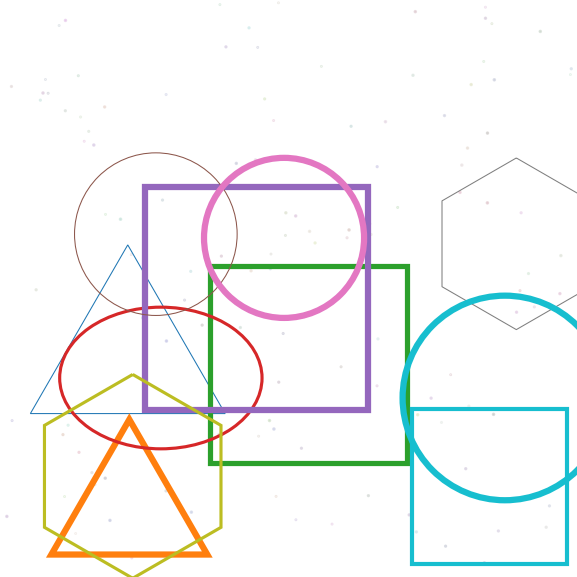[{"shape": "triangle", "thickness": 0.5, "radius": 0.97, "center": [0.221, 0.38]}, {"shape": "triangle", "thickness": 3, "radius": 0.78, "center": [0.224, 0.117]}, {"shape": "square", "thickness": 2.5, "radius": 0.85, "center": [0.534, 0.368]}, {"shape": "oval", "thickness": 1.5, "radius": 0.88, "center": [0.279, 0.345]}, {"shape": "square", "thickness": 3, "radius": 0.97, "center": [0.444, 0.483]}, {"shape": "circle", "thickness": 0.5, "radius": 0.7, "center": [0.27, 0.594]}, {"shape": "circle", "thickness": 3, "radius": 0.69, "center": [0.492, 0.587]}, {"shape": "hexagon", "thickness": 0.5, "radius": 0.74, "center": [0.894, 0.577]}, {"shape": "hexagon", "thickness": 1.5, "radius": 0.88, "center": [0.23, 0.174]}, {"shape": "circle", "thickness": 3, "radius": 0.89, "center": [0.874, 0.31]}, {"shape": "square", "thickness": 2, "radius": 0.67, "center": [0.848, 0.156]}]